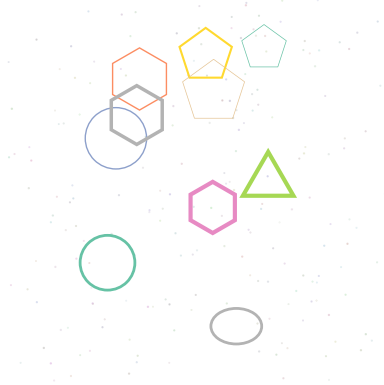[{"shape": "pentagon", "thickness": 0.5, "radius": 0.3, "center": [0.686, 0.875]}, {"shape": "circle", "thickness": 2, "radius": 0.36, "center": [0.279, 0.318]}, {"shape": "hexagon", "thickness": 1, "radius": 0.4, "center": [0.362, 0.795]}, {"shape": "circle", "thickness": 1, "radius": 0.4, "center": [0.301, 0.641]}, {"shape": "hexagon", "thickness": 3, "radius": 0.33, "center": [0.553, 0.461]}, {"shape": "triangle", "thickness": 3, "radius": 0.38, "center": [0.697, 0.529]}, {"shape": "pentagon", "thickness": 1.5, "radius": 0.36, "center": [0.534, 0.856]}, {"shape": "pentagon", "thickness": 0.5, "radius": 0.42, "center": [0.555, 0.761]}, {"shape": "hexagon", "thickness": 2.5, "radius": 0.38, "center": [0.355, 0.701]}, {"shape": "oval", "thickness": 2, "radius": 0.33, "center": [0.614, 0.153]}]